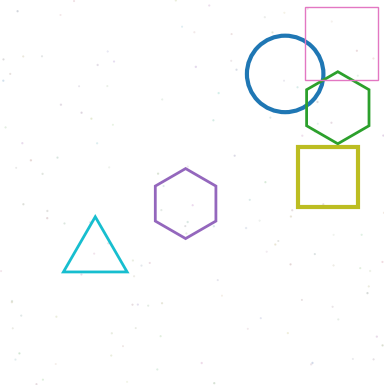[{"shape": "circle", "thickness": 3, "radius": 0.5, "center": [0.741, 0.808]}, {"shape": "hexagon", "thickness": 2, "radius": 0.47, "center": [0.877, 0.72]}, {"shape": "hexagon", "thickness": 2, "radius": 0.45, "center": [0.482, 0.471]}, {"shape": "square", "thickness": 1, "radius": 0.48, "center": [0.887, 0.887]}, {"shape": "square", "thickness": 3, "radius": 0.39, "center": [0.852, 0.54]}, {"shape": "triangle", "thickness": 2, "radius": 0.48, "center": [0.247, 0.341]}]